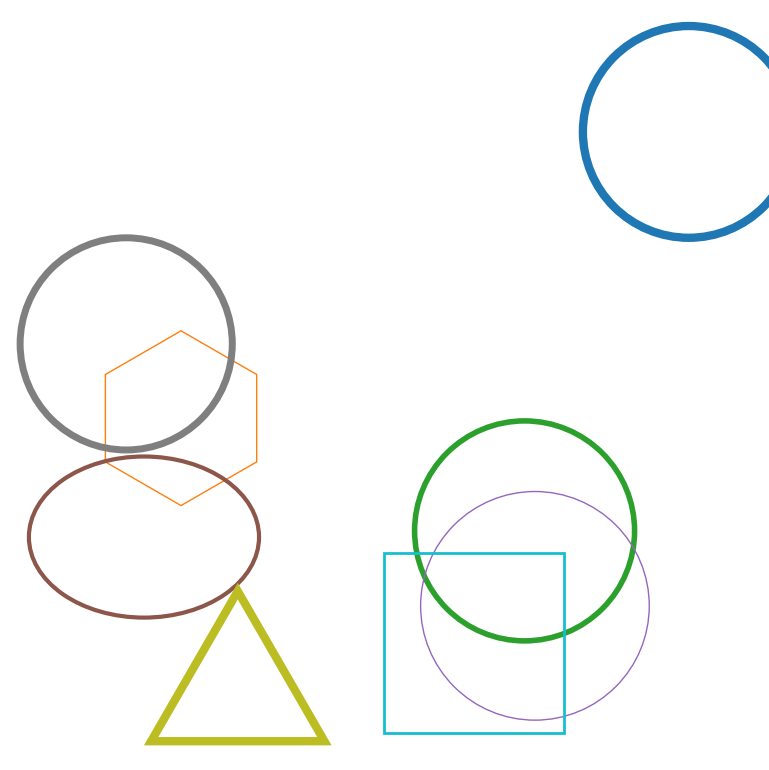[{"shape": "circle", "thickness": 3, "radius": 0.69, "center": [0.895, 0.829]}, {"shape": "hexagon", "thickness": 0.5, "radius": 0.57, "center": [0.235, 0.457]}, {"shape": "circle", "thickness": 2, "radius": 0.71, "center": [0.681, 0.311]}, {"shape": "circle", "thickness": 0.5, "radius": 0.74, "center": [0.695, 0.213]}, {"shape": "oval", "thickness": 1.5, "radius": 0.75, "center": [0.187, 0.303]}, {"shape": "circle", "thickness": 2.5, "radius": 0.69, "center": [0.164, 0.553]}, {"shape": "triangle", "thickness": 3, "radius": 0.65, "center": [0.309, 0.102]}, {"shape": "square", "thickness": 1, "radius": 0.58, "center": [0.615, 0.165]}]